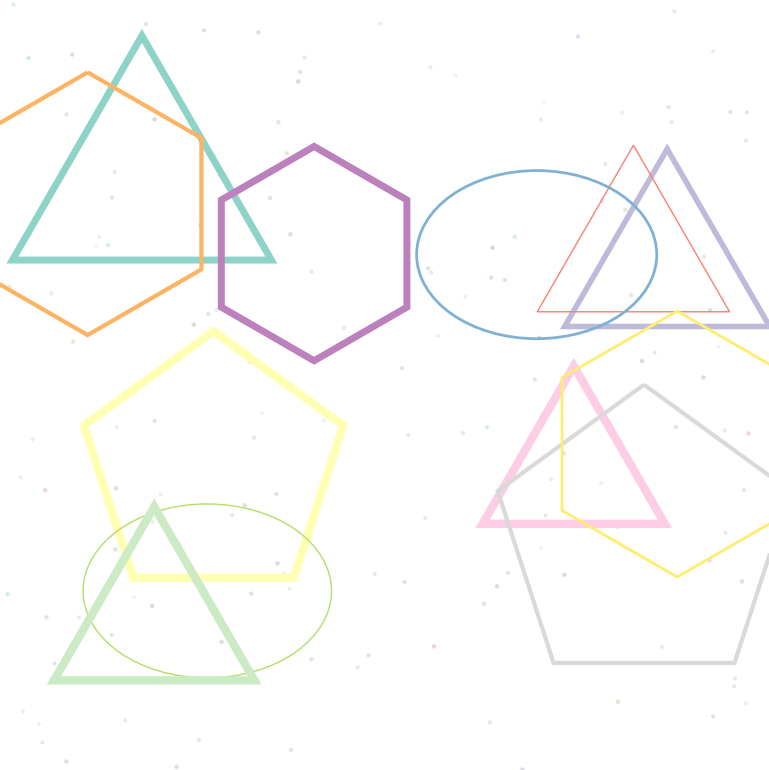[{"shape": "triangle", "thickness": 2.5, "radius": 0.97, "center": [0.184, 0.759]}, {"shape": "pentagon", "thickness": 3, "radius": 0.89, "center": [0.277, 0.393]}, {"shape": "triangle", "thickness": 2, "radius": 0.77, "center": [0.866, 0.653]}, {"shape": "triangle", "thickness": 0.5, "radius": 0.72, "center": [0.823, 0.667]}, {"shape": "oval", "thickness": 1, "radius": 0.78, "center": [0.697, 0.669]}, {"shape": "hexagon", "thickness": 1.5, "radius": 0.85, "center": [0.114, 0.735]}, {"shape": "oval", "thickness": 0.5, "radius": 0.81, "center": [0.269, 0.233]}, {"shape": "triangle", "thickness": 3, "radius": 0.68, "center": [0.745, 0.388]}, {"shape": "pentagon", "thickness": 1.5, "radius": 1.0, "center": [0.836, 0.301]}, {"shape": "hexagon", "thickness": 2.5, "radius": 0.7, "center": [0.408, 0.671]}, {"shape": "triangle", "thickness": 3, "radius": 0.75, "center": [0.2, 0.192]}, {"shape": "hexagon", "thickness": 1, "radius": 0.86, "center": [0.879, 0.423]}]